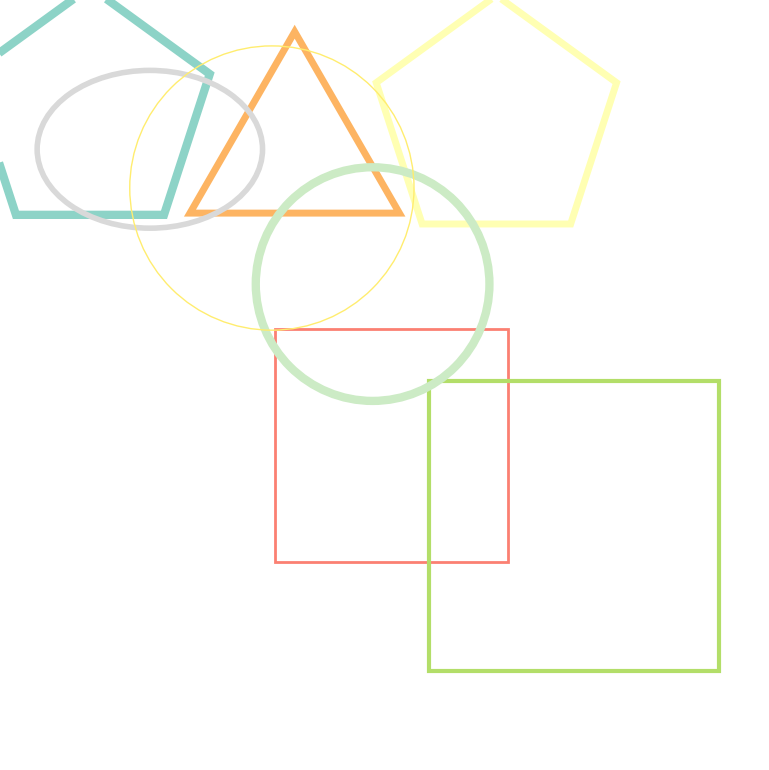[{"shape": "pentagon", "thickness": 3, "radius": 0.82, "center": [0.117, 0.853]}, {"shape": "pentagon", "thickness": 2.5, "radius": 0.82, "center": [0.645, 0.842]}, {"shape": "square", "thickness": 1, "radius": 0.76, "center": [0.509, 0.421]}, {"shape": "triangle", "thickness": 2.5, "radius": 0.79, "center": [0.383, 0.802]}, {"shape": "square", "thickness": 1.5, "radius": 0.94, "center": [0.746, 0.317]}, {"shape": "oval", "thickness": 2, "radius": 0.73, "center": [0.195, 0.806]}, {"shape": "circle", "thickness": 3, "radius": 0.76, "center": [0.484, 0.631]}, {"shape": "circle", "thickness": 0.5, "radius": 0.92, "center": [0.353, 0.756]}]